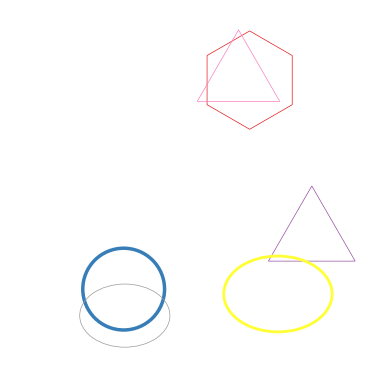[{"shape": "hexagon", "thickness": 0.5, "radius": 0.64, "center": [0.648, 0.792]}, {"shape": "circle", "thickness": 2.5, "radius": 0.53, "center": [0.321, 0.249]}, {"shape": "triangle", "thickness": 0.5, "radius": 0.65, "center": [0.81, 0.387]}, {"shape": "oval", "thickness": 2, "radius": 0.7, "center": [0.722, 0.236]}, {"shape": "triangle", "thickness": 0.5, "radius": 0.62, "center": [0.62, 0.799]}, {"shape": "oval", "thickness": 0.5, "radius": 0.59, "center": [0.324, 0.18]}]